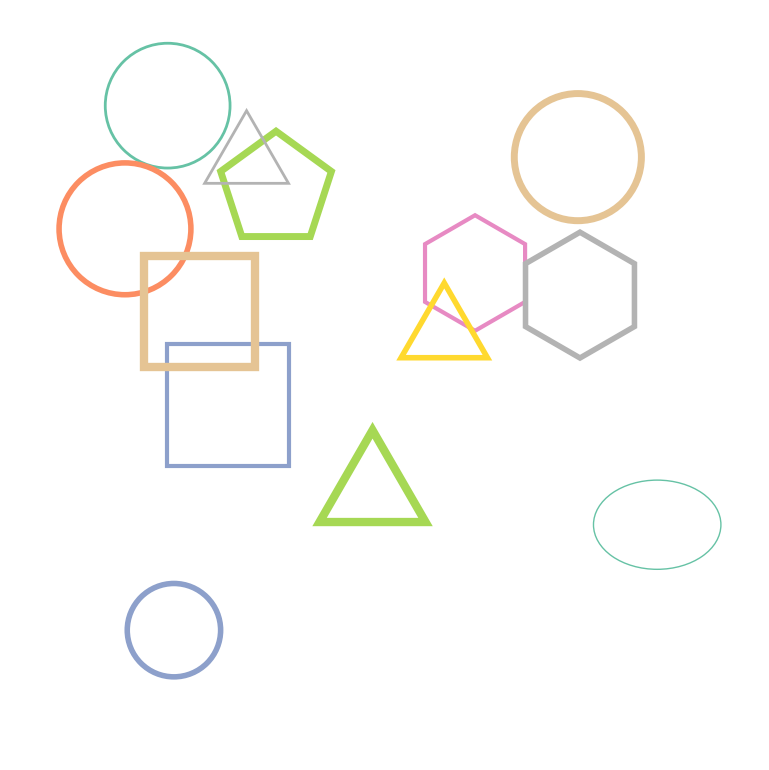[{"shape": "circle", "thickness": 1, "radius": 0.41, "center": [0.218, 0.863]}, {"shape": "oval", "thickness": 0.5, "radius": 0.41, "center": [0.854, 0.319]}, {"shape": "circle", "thickness": 2, "radius": 0.43, "center": [0.162, 0.703]}, {"shape": "circle", "thickness": 2, "radius": 0.3, "center": [0.226, 0.182]}, {"shape": "square", "thickness": 1.5, "radius": 0.4, "center": [0.296, 0.474]}, {"shape": "hexagon", "thickness": 1.5, "radius": 0.38, "center": [0.617, 0.645]}, {"shape": "triangle", "thickness": 3, "radius": 0.4, "center": [0.484, 0.362]}, {"shape": "pentagon", "thickness": 2.5, "radius": 0.38, "center": [0.358, 0.754]}, {"shape": "triangle", "thickness": 2, "radius": 0.32, "center": [0.577, 0.568]}, {"shape": "circle", "thickness": 2.5, "radius": 0.41, "center": [0.75, 0.796]}, {"shape": "square", "thickness": 3, "radius": 0.36, "center": [0.26, 0.595]}, {"shape": "triangle", "thickness": 1, "radius": 0.31, "center": [0.32, 0.793]}, {"shape": "hexagon", "thickness": 2, "radius": 0.41, "center": [0.753, 0.617]}]